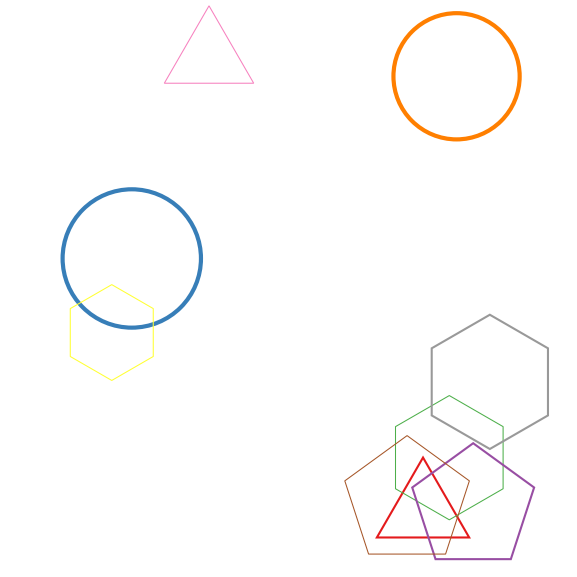[{"shape": "triangle", "thickness": 1, "radius": 0.46, "center": [0.733, 0.115]}, {"shape": "circle", "thickness": 2, "radius": 0.6, "center": [0.228, 0.552]}, {"shape": "hexagon", "thickness": 0.5, "radius": 0.54, "center": [0.778, 0.207]}, {"shape": "pentagon", "thickness": 1, "radius": 0.55, "center": [0.819, 0.121]}, {"shape": "circle", "thickness": 2, "radius": 0.55, "center": [0.791, 0.867]}, {"shape": "hexagon", "thickness": 0.5, "radius": 0.41, "center": [0.194, 0.423]}, {"shape": "pentagon", "thickness": 0.5, "radius": 0.57, "center": [0.705, 0.131]}, {"shape": "triangle", "thickness": 0.5, "radius": 0.45, "center": [0.362, 0.9]}, {"shape": "hexagon", "thickness": 1, "radius": 0.58, "center": [0.848, 0.338]}]